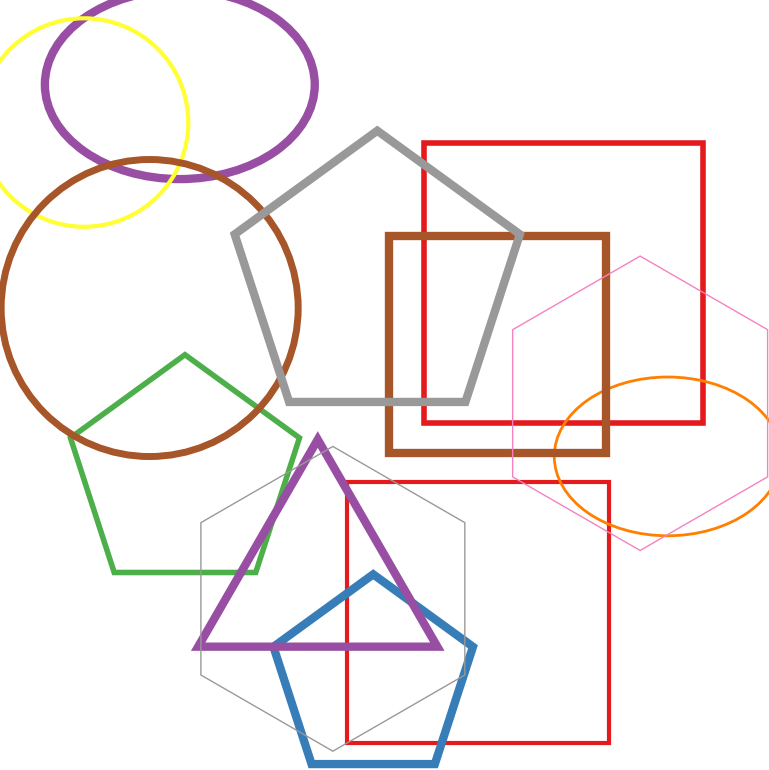[{"shape": "square", "thickness": 2, "radius": 0.91, "center": [0.732, 0.633]}, {"shape": "square", "thickness": 1.5, "radius": 0.85, "center": [0.62, 0.205]}, {"shape": "pentagon", "thickness": 3, "radius": 0.68, "center": [0.485, 0.118]}, {"shape": "pentagon", "thickness": 2, "radius": 0.78, "center": [0.24, 0.383]}, {"shape": "oval", "thickness": 3, "radius": 0.88, "center": [0.234, 0.89]}, {"shape": "triangle", "thickness": 3, "radius": 0.9, "center": [0.413, 0.25]}, {"shape": "oval", "thickness": 1, "radius": 0.74, "center": [0.867, 0.407]}, {"shape": "circle", "thickness": 1.5, "radius": 0.68, "center": [0.109, 0.841]}, {"shape": "circle", "thickness": 2.5, "radius": 0.96, "center": [0.194, 0.6]}, {"shape": "square", "thickness": 3, "radius": 0.71, "center": [0.646, 0.553]}, {"shape": "hexagon", "thickness": 0.5, "radius": 0.96, "center": [0.831, 0.476]}, {"shape": "hexagon", "thickness": 0.5, "radius": 0.99, "center": [0.432, 0.222]}, {"shape": "pentagon", "thickness": 3, "radius": 0.97, "center": [0.49, 0.636]}]